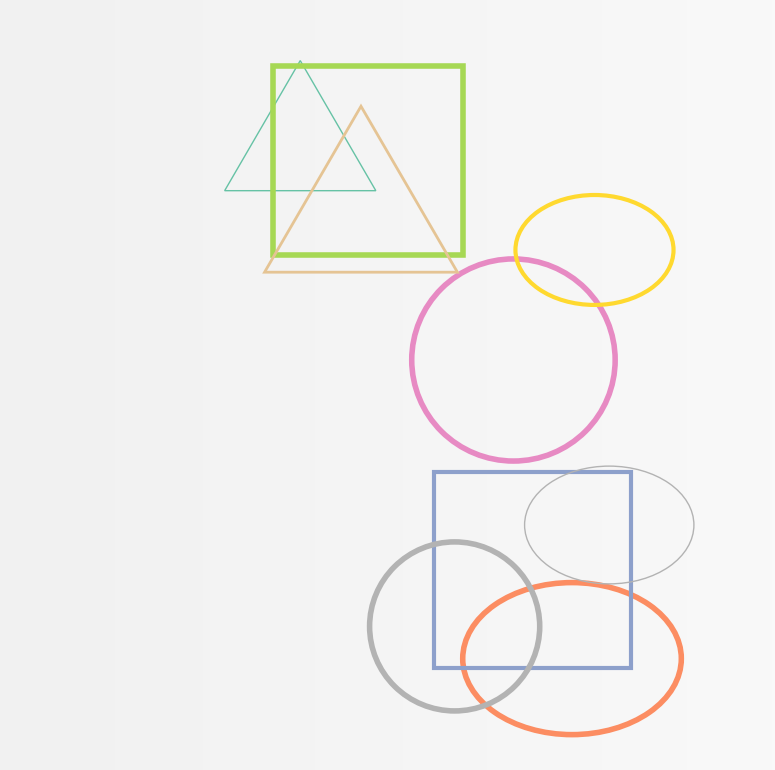[{"shape": "triangle", "thickness": 0.5, "radius": 0.56, "center": [0.387, 0.809]}, {"shape": "oval", "thickness": 2, "radius": 0.71, "center": [0.738, 0.145]}, {"shape": "square", "thickness": 1.5, "radius": 0.64, "center": [0.687, 0.26]}, {"shape": "circle", "thickness": 2, "radius": 0.66, "center": [0.663, 0.532]}, {"shape": "square", "thickness": 2, "radius": 0.61, "center": [0.475, 0.792]}, {"shape": "oval", "thickness": 1.5, "radius": 0.51, "center": [0.767, 0.675]}, {"shape": "triangle", "thickness": 1, "radius": 0.72, "center": [0.466, 0.718]}, {"shape": "circle", "thickness": 2, "radius": 0.55, "center": [0.587, 0.186]}, {"shape": "oval", "thickness": 0.5, "radius": 0.55, "center": [0.786, 0.318]}]